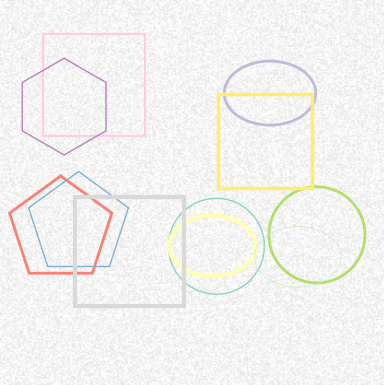[{"shape": "circle", "thickness": 1, "radius": 0.62, "center": [0.562, 0.36]}, {"shape": "oval", "thickness": 3, "radius": 0.56, "center": [0.552, 0.361]}, {"shape": "oval", "thickness": 2, "radius": 0.59, "center": [0.701, 0.758]}, {"shape": "pentagon", "thickness": 2, "radius": 0.7, "center": [0.158, 0.403]}, {"shape": "pentagon", "thickness": 1, "radius": 0.68, "center": [0.204, 0.418]}, {"shape": "circle", "thickness": 2, "radius": 0.62, "center": [0.823, 0.39]}, {"shape": "square", "thickness": 1.5, "radius": 0.67, "center": [0.244, 0.779]}, {"shape": "square", "thickness": 3, "radius": 0.71, "center": [0.337, 0.347]}, {"shape": "hexagon", "thickness": 1, "radius": 0.63, "center": [0.167, 0.723]}, {"shape": "oval", "thickness": 0.5, "radius": 0.56, "center": [0.774, 0.333]}, {"shape": "square", "thickness": 2.5, "radius": 0.61, "center": [0.688, 0.634]}]